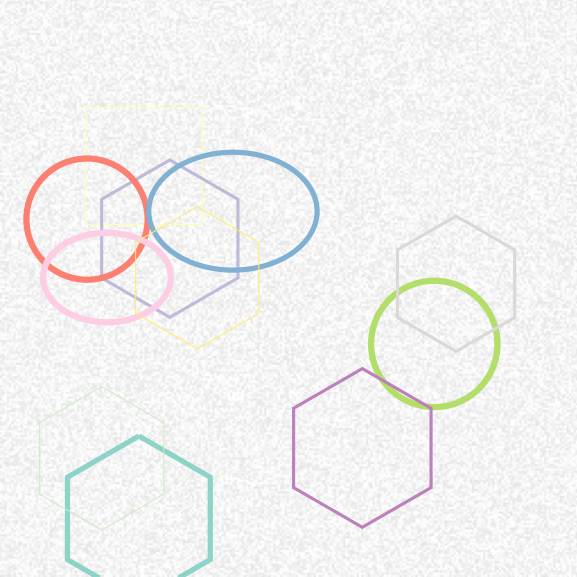[{"shape": "hexagon", "thickness": 2.5, "radius": 0.71, "center": [0.24, 0.101]}, {"shape": "square", "thickness": 0.5, "radius": 0.51, "center": [0.249, 0.712]}, {"shape": "hexagon", "thickness": 1.5, "radius": 0.68, "center": [0.294, 0.586]}, {"shape": "circle", "thickness": 3, "radius": 0.52, "center": [0.151, 0.62]}, {"shape": "oval", "thickness": 2.5, "radius": 0.73, "center": [0.403, 0.633]}, {"shape": "circle", "thickness": 3, "radius": 0.55, "center": [0.752, 0.404]}, {"shape": "oval", "thickness": 3, "radius": 0.55, "center": [0.185, 0.519]}, {"shape": "hexagon", "thickness": 1.5, "radius": 0.59, "center": [0.79, 0.508]}, {"shape": "hexagon", "thickness": 1.5, "radius": 0.69, "center": [0.627, 0.223]}, {"shape": "hexagon", "thickness": 0.5, "radius": 0.62, "center": [0.176, 0.205]}, {"shape": "hexagon", "thickness": 0.5, "radius": 0.62, "center": [0.342, 0.518]}]